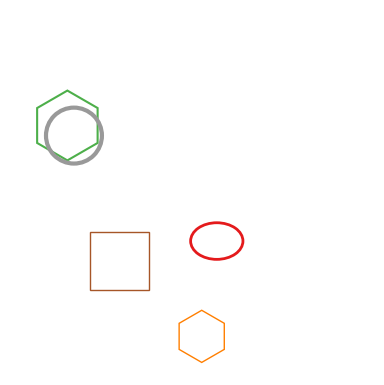[{"shape": "oval", "thickness": 2, "radius": 0.34, "center": [0.563, 0.374]}, {"shape": "hexagon", "thickness": 1.5, "radius": 0.45, "center": [0.175, 0.674]}, {"shape": "hexagon", "thickness": 1, "radius": 0.34, "center": [0.524, 0.126]}, {"shape": "square", "thickness": 1, "radius": 0.38, "center": [0.31, 0.322]}, {"shape": "circle", "thickness": 3, "radius": 0.36, "center": [0.192, 0.648]}]